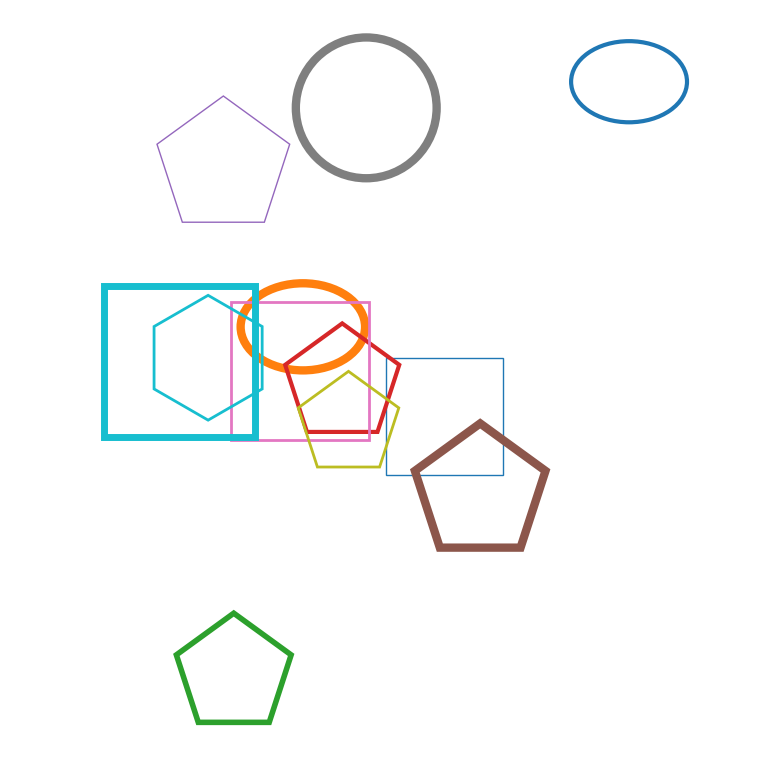[{"shape": "square", "thickness": 0.5, "radius": 0.38, "center": [0.578, 0.459]}, {"shape": "oval", "thickness": 1.5, "radius": 0.38, "center": [0.817, 0.894]}, {"shape": "oval", "thickness": 3, "radius": 0.4, "center": [0.393, 0.576]}, {"shape": "pentagon", "thickness": 2, "radius": 0.39, "center": [0.304, 0.125]}, {"shape": "pentagon", "thickness": 1.5, "radius": 0.39, "center": [0.444, 0.502]}, {"shape": "pentagon", "thickness": 0.5, "radius": 0.45, "center": [0.29, 0.785]}, {"shape": "pentagon", "thickness": 3, "radius": 0.45, "center": [0.624, 0.361]}, {"shape": "square", "thickness": 1, "radius": 0.45, "center": [0.389, 0.518]}, {"shape": "circle", "thickness": 3, "radius": 0.46, "center": [0.476, 0.86]}, {"shape": "pentagon", "thickness": 1, "radius": 0.34, "center": [0.453, 0.449]}, {"shape": "hexagon", "thickness": 1, "radius": 0.41, "center": [0.27, 0.535]}, {"shape": "square", "thickness": 2.5, "radius": 0.49, "center": [0.234, 0.531]}]